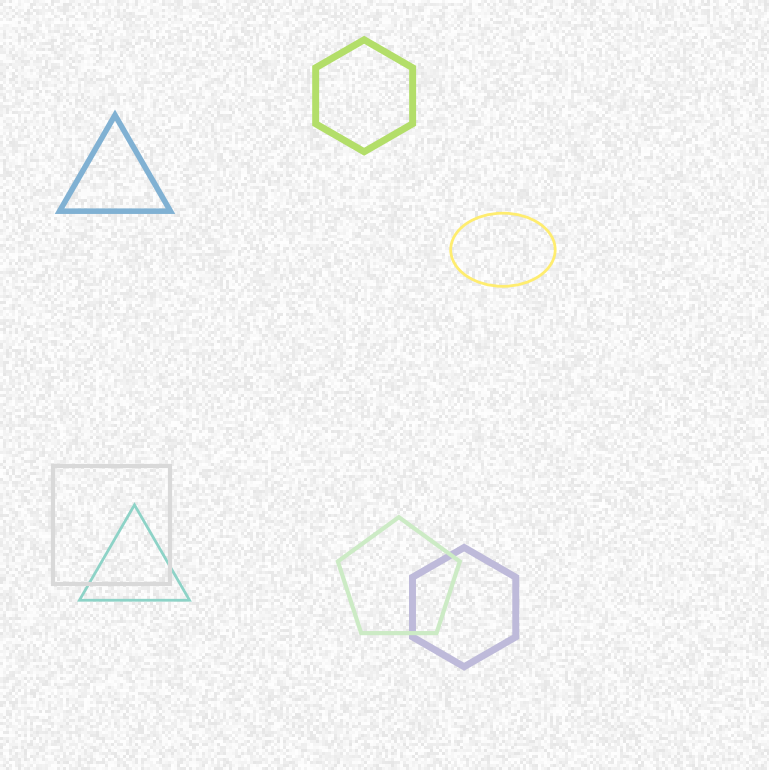[{"shape": "triangle", "thickness": 1, "radius": 0.41, "center": [0.175, 0.262]}, {"shape": "hexagon", "thickness": 2.5, "radius": 0.39, "center": [0.603, 0.212]}, {"shape": "triangle", "thickness": 2, "radius": 0.42, "center": [0.149, 0.767]}, {"shape": "hexagon", "thickness": 2.5, "radius": 0.36, "center": [0.473, 0.876]}, {"shape": "square", "thickness": 1.5, "radius": 0.38, "center": [0.145, 0.318]}, {"shape": "pentagon", "thickness": 1.5, "radius": 0.42, "center": [0.518, 0.245]}, {"shape": "oval", "thickness": 1, "radius": 0.34, "center": [0.653, 0.676]}]